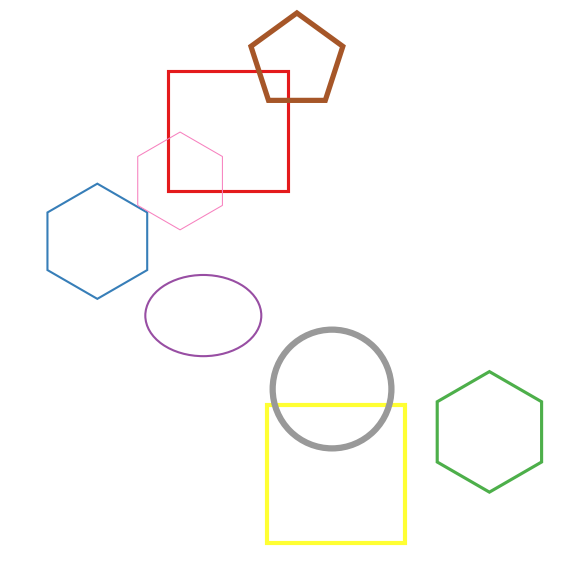[{"shape": "square", "thickness": 1.5, "radius": 0.52, "center": [0.395, 0.773]}, {"shape": "hexagon", "thickness": 1, "radius": 0.5, "center": [0.169, 0.581]}, {"shape": "hexagon", "thickness": 1.5, "radius": 0.52, "center": [0.847, 0.251]}, {"shape": "oval", "thickness": 1, "radius": 0.5, "center": [0.352, 0.453]}, {"shape": "square", "thickness": 2, "radius": 0.6, "center": [0.582, 0.178]}, {"shape": "pentagon", "thickness": 2.5, "radius": 0.42, "center": [0.514, 0.893]}, {"shape": "hexagon", "thickness": 0.5, "radius": 0.42, "center": [0.312, 0.686]}, {"shape": "circle", "thickness": 3, "radius": 0.51, "center": [0.575, 0.326]}]